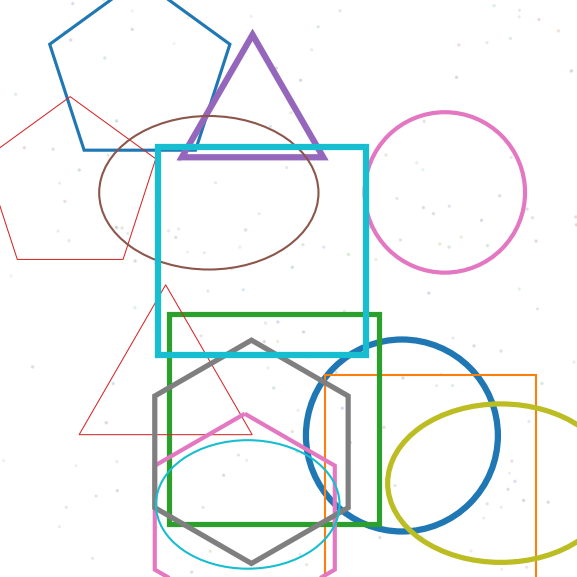[{"shape": "circle", "thickness": 3, "radius": 0.83, "center": [0.696, 0.245]}, {"shape": "pentagon", "thickness": 1.5, "radius": 0.82, "center": [0.242, 0.872]}, {"shape": "square", "thickness": 1, "radius": 0.91, "center": [0.745, 0.168]}, {"shape": "square", "thickness": 2.5, "radius": 0.91, "center": [0.475, 0.274]}, {"shape": "triangle", "thickness": 0.5, "radius": 0.87, "center": [0.287, 0.333]}, {"shape": "pentagon", "thickness": 0.5, "radius": 0.78, "center": [0.122, 0.676]}, {"shape": "triangle", "thickness": 3, "radius": 0.71, "center": [0.437, 0.797]}, {"shape": "oval", "thickness": 1, "radius": 0.95, "center": [0.362, 0.665]}, {"shape": "circle", "thickness": 2, "radius": 0.69, "center": [0.77, 0.666]}, {"shape": "hexagon", "thickness": 2, "radius": 0.9, "center": [0.424, 0.103]}, {"shape": "hexagon", "thickness": 2.5, "radius": 0.97, "center": [0.435, 0.217]}, {"shape": "oval", "thickness": 2.5, "radius": 0.98, "center": [0.867, 0.163]}, {"shape": "oval", "thickness": 1, "radius": 0.79, "center": [0.429, 0.126]}, {"shape": "square", "thickness": 3, "radius": 0.9, "center": [0.454, 0.564]}]